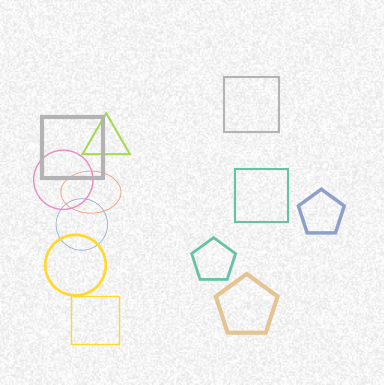[{"shape": "square", "thickness": 1.5, "radius": 0.35, "center": [0.68, 0.493]}, {"shape": "pentagon", "thickness": 2, "radius": 0.3, "center": [0.555, 0.323]}, {"shape": "oval", "thickness": 0.5, "radius": 0.39, "center": [0.236, 0.501]}, {"shape": "pentagon", "thickness": 2.5, "radius": 0.31, "center": [0.835, 0.446]}, {"shape": "circle", "thickness": 0.5, "radius": 0.33, "center": [0.213, 0.417]}, {"shape": "circle", "thickness": 1, "radius": 0.39, "center": [0.164, 0.533]}, {"shape": "triangle", "thickness": 1.5, "radius": 0.36, "center": [0.276, 0.635]}, {"shape": "square", "thickness": 1, "radius": 0.31, "center": [0.246, 0.169]}, {"shape": "circle", "thickness": 2, "radius": 0.39, "center": [0.196, 0.311]}, {"shape": "pentagon", "thickness": 3, "radius": 0.42, "center": [0.641, 0.204]}, {"shape": "square", "thickness": 1.5, "radius": 0.36, "center": [0.654, 0.729]}, {"shape": "square", "thickness": 3, "radius": 0.4, "center": [0.189, 0.617]}]